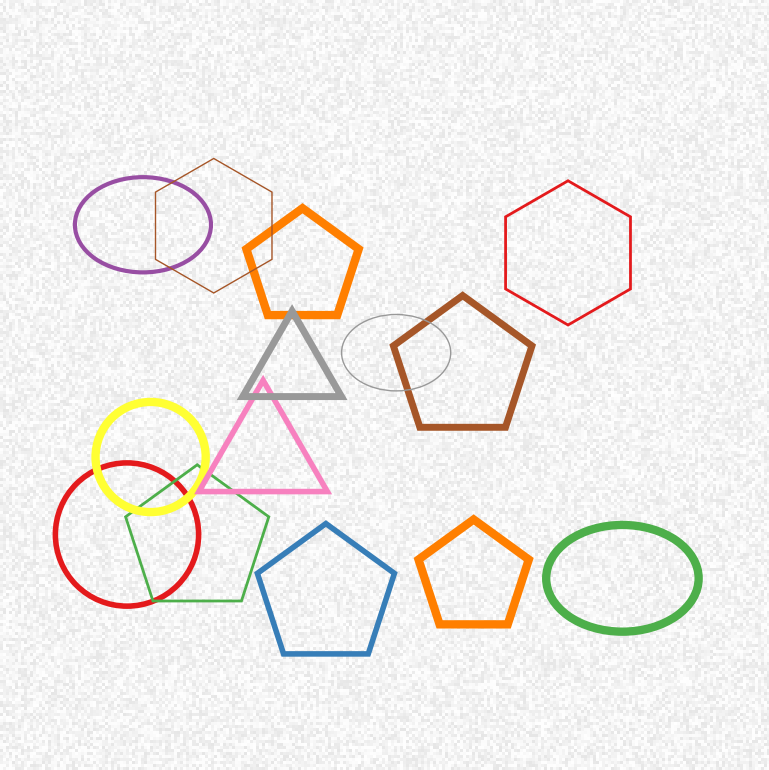[{"shape": "circle", "thickness": 2, "radius": 0.47, "center": [0.165, 0.306]}, {"shape": "hexagon", "thickness": 1, "radius": 0.47, "center": [0.738, 0.672]}, {"shape": "pentagon", "thickness": 2, "radius": 0.47, "center": [0.423, 0.226]}, {"shape": "oval", "thickness": 3, "radius": 0.5, "center": [0.808, 0.249]}, {"shape": "pentagon", "thickness": 1, "radius": 0.49, "center": [0.256, 0.299]}, {"shape": "oval", "thickness": 1.5, "radius": 0.44, "center": [0.186, 0.708]}, {"shape": "pentagon", "thickness": 3, "radius": 0.38, "center": [0.393, 0.653]}, {"shape": "pentagon", "thickness": 3, "radius": 0.38, "center": [0.615, 0.25]}, {"shape": "circle", "thickness": 3, "radius": 0.36, "center": [0.196, 0.406]}, {"shape": "hexagon", "thickness": 0.5, "radius": 0.44, "center": [0.278, 0.707]}, {"shape": "pentagon", "thickness": 2.5, "radius": 0.47, "center": [0.601, 0.522]}, {"shape": "triangle", "thickness": 2, "radius": 0.48, "center": [0.342, 0.41]}, {"shape": "triangle", "thickness": 2.5, "radius": 0.37, "center": [0.379, 0.522]}, {"shape": "oval", "thickness": 0.5, "radius": 0.35, "center": [0.514, 0.542]}]